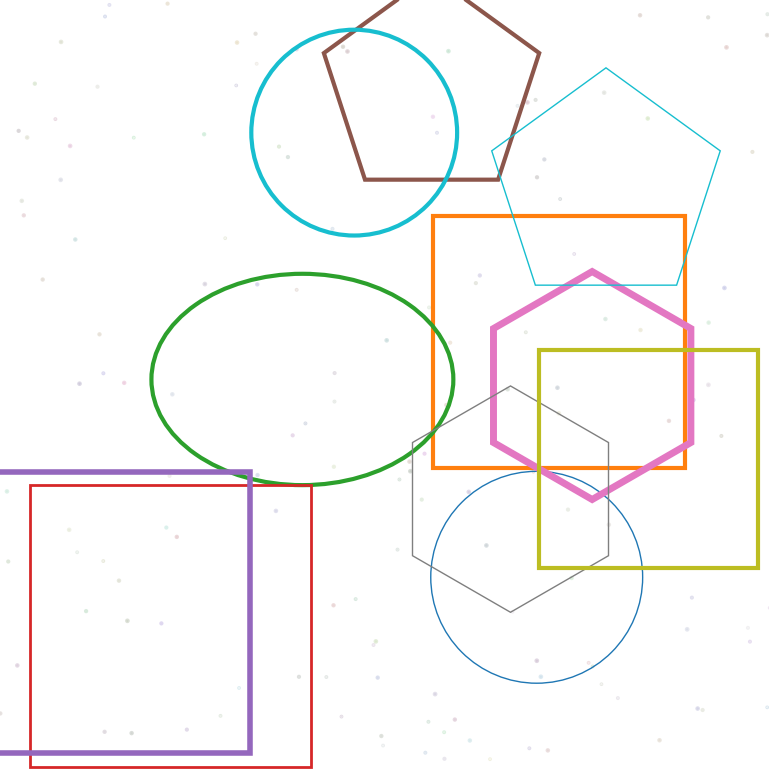[{"shape": "circle", "thickness": 0.5, "radius": 0.69, "center": [0.697, 0.25]}, {"shape": "square", "thickness": 1.5, "radius": 0.82, "center": [0.726, 0.556]}, {"shape": "oval", "thickness": 1.5, "radius": 0.98, "center": [0.393, 0.507]}, {"shape": "square", "thickness": 1, "radius": 0.91, "center": [0.221, 0.187]}, {"shape": "square", "thickness": 2, "radius": 0.91, "center": [0.142, 0.204]}, {"shape": "pentagon", "thickness": 1.5, "radius": 0.74, "center": [0.56, 0.886]}, {"shape": "hexagon", "thickness": 2.5, "radius": 0.74, "center": [0.769, 0.499]}, {"shape": "hexagon", "thickness": 0.5, "radius": 0.73, "center": [0.663, 0.352]}, {"shape": "square", "thickness": 1.5, "radius": 0.71, "center": [0.842, 0.404]}, {"shape": "circle", "thickness": 1.5, "radius": 0.67, "center": [0.46, 0.828]}, {"shape": "pentagon", "thickness": 0.5, "radius": 0.78, "center": [0.787, 0.756]}]